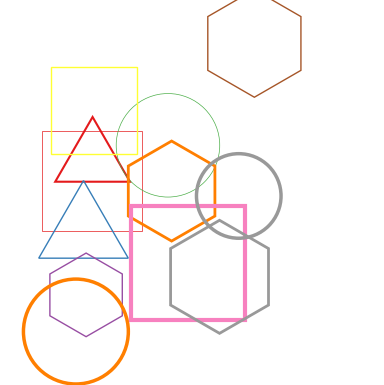[{"shape": "square", "thickness": 0.5, "radius": 0.65, "center": [0.24, 0.529]}, {"shape": "triangle", "thickness": 1.5, "radius": 0.56, "center": [0.24, 0.584]}, {"shape": "triangle", "thickness": 1, "radius": 0.67, "center": [0.217, 0.397]}, {"shape": "circle", "thickness": 0.5, "radius": 0.67, "center": [0.436, 0.623]}, {"shape": "hexagon", "thickness": 1, "radius": 0.54, "center": [0.224, 0.234]}, {"shape": "hexagon", "thickness": 2, "radius": 0.65, "center": [0.446, 0.504]}, {"shape": "circle", "thickness": 2.5, "radius": 0.68, "center": [0.197, 0.139]}, {"shape": "square", "thickness": 1, "radius": 0.56, "center": [0.245, 0.713]}, {"shape": "hexagon", "thickness": 1, "radius": 0.7, "center": [0.661, 0.887]}, {"shape": "square", "thickness": 3, "radius": 0.74, "center": [0.488, 0.316]}, {"shape": "circle", "thickness": 2.5, "radius": 0.55, "center": [0.62, 0.491]}, {"shape": "hexagon", "thickness": 2, "radius": 0.73, "center": [0.57, 0.281]}]